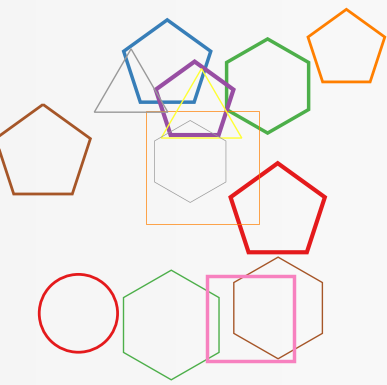[{"shape": "pentagon", "thickness": 3, "radius": 0.64, "center": [0.717, 0.448]}, {"shape": "circle", "thickness": 2, "radius": 0.51, "center": [0.202, 0.186]}, {"shape": "pentagon", "thickness": 2.5, "radius": 0.59, "center": [0.432, 0.83]}, {"shape": "hexagon", "thickness": 2.5, "radius": 0.61, "center": [0.691, 0.777]}, {"shape": "hexagon", "thickness": 1, "radius": 0.71, "center": [0.442, 0.156]}, {"shape": "pentagon", "thickness": 3, "radius": 0.53, "center": [0.502, 0.735]}, {"shape": "square", "thickness": 0.5, "radius": 0.73, "center": [0.523, 0.566]}, {"shape": "pentagon", "thickness": 2, "radius": 0.52, "center": [0.894, 0.872]}, {"shape": "triangle", "thickness": 1, "radius": 0.6, "center": [0.52, 0.702]}, {"shape": "hexagon", "thickness": 1, "radius": 0.66, "center": [0.718, 0.2]}, {"shape": "pentagon", "thickness": 2, "radius": 0.64, "center": [0.111, 0.6]}, {"shape": "square", "thickness": 2.5, "radius": 0.56, "center": [0.646, 0.173]}, {"shape": "triangle", "thickness": 1, "radius": 0.55, "center": [0.338, 0.763]}, {"shape": "hexagon", "thickness": 0.5, "radius": 0.53, "center": [0.491, 0.581]}]